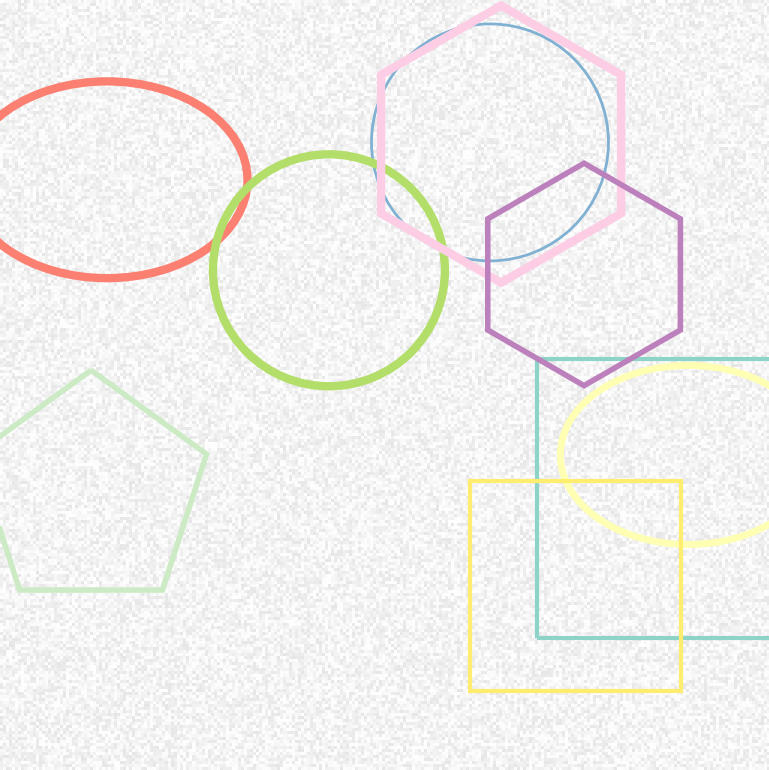[{"shape": "square", "thickness": 1.5, "radius": 0.9, "center": [0.879, 0.353]}, {"shape": "oval", "thickness": 2.5, "radius": 0.83, "center": [0.894, 0.409]}, {"shape": "oval", "thickness": 3, "radius": 0.91, "center": [0.139, 0.767]}, {"shape": "circle", "thickness": 1, "radius": 0.77, "center": [0.636, 0.815]}, {"shape": "circle", "thickness": 3, "radius": 0.75, "center": [0.427, 0.649]}, {"shape": "hexagon", "thickness": 3, "radius": 0.9, "center": [0.651, 0.813]}, {"shape": "hexagon", "thickness": 2, "radius": 0.72, "center": [0.759, 0.644]}, {"shape": "pentagon", "thickness": 2, "radius": 0.79, "center": [0.118, 0.361]}, {"shape": "square", "thickness": 1.5, "radius": 0.68, "center": [0.748, 0.239]}]